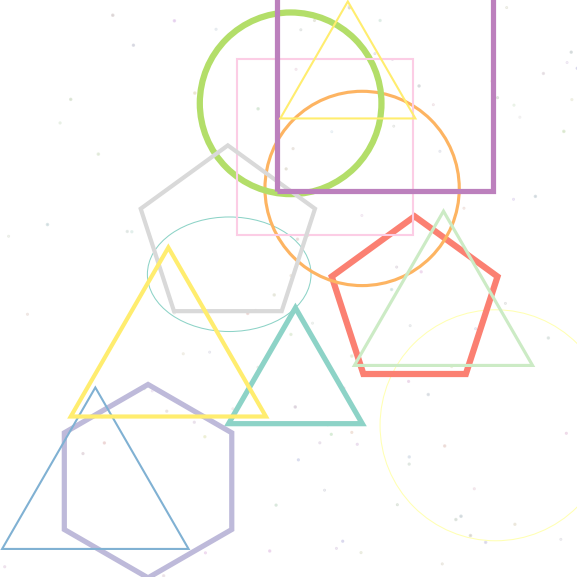[{"shape": "oval", "thickness": 0.5, "radius": 0.71, "center": [0.397, 0.524]}, {"shape": "triangle", "thickness": 2.5, "radius": 0.67, "center": [0.512, 0.332]}, {"shape": "circle", "thickness": 0.5, "radius": 1.0, "center": [0.858, 0.263]}, {"shape": "hexagon", "thickness": 2.5, "radius": 0.84, "center": [0.256, 0.166]}, {"shape": "pentagon", "thickness": 3, "radius": 0.75, "center": [0.718, 0.474]}, {"shape": "triangle", "thickness": 1, "radius": 0.93, "center": [0.165, 0.142]}, {"shape": "circle", "thickness": 1.5, "radius": 0.84, "center": [0.627, 0.673]}, {"shape": "circle", "thickness": 3, "radius": 0.79, "center": [0.503, 0.82]}, {"shape": "square", "thickness": 1, "radius": 0.76, "center": [0.563, 0.744]}, {"shape": "pentagon", "thickness": 2, "radius": 0.79, "center": [0.395, 0.589]}, {"shape": "square", "thickness": 2.5, "radius": 0.93, "center": [0.667, 0.855]}, {"shape": "triangle", "thickness": 1.5, "radius": 0.89, "center": [0.768, 0.455]}, {"shape": "triangle", "thickness": 2, "radius": 0.98, "center": [0.291, 0.375]}, {"shape": "triangle", "thickness": 1, "radius": 0.68, "center": [0.602, 0.862]}]